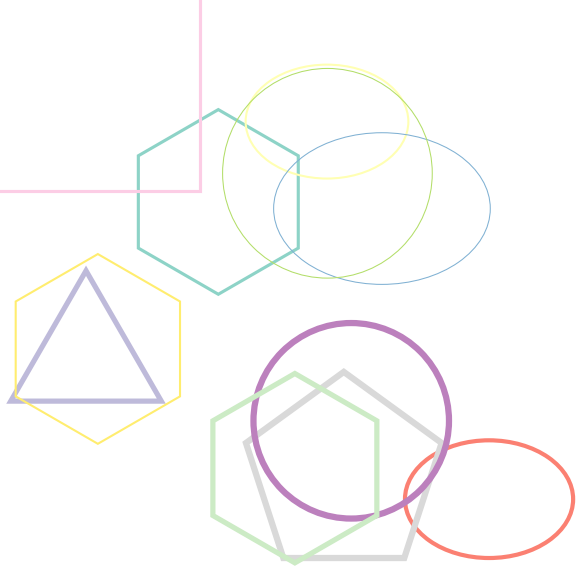[{"shape": "hexagon", "thickness": 1.5, "radius": 0.8, "center": [0.378, 0.649]}, {"shape": "oval", "thickness": 1, "radius": 0.7, "center": [0.566, 0.789]}, {"shape": "triangle", "thickness": 2.5, "radius": 0.75, "center": [0.149, 0.38]}, {"shape": "oval", "thickness": 2, "radius": 0.73, "center": [0.847, 0.135]}, {"shape": "oval", "thickness": 0.5, "radius": 0.94, "center": [0.661, 0.638]}, {"shape": "circle", "thickness": 0.5, "radius": 0.91, "center": [0.567, 0.699]}, {"shape": "square", "thickness": 1.5, "radius": 0.99, "center": [0.147, 0.867]}, {"shape": "pentagon", "thickness": 3, "radius": 0.89, "center": [0.595, 0.177]}, {"shape": "circle", "thickness": 3, "radius": 0.85, "center": [0.608, 0.27]}, {"shape": "hexagon", "thickness": 2.5, "radius": 0.82, "center": [0.511, 0.188]}, {"shape": "hexagon", "thickness": 1, "radius": 0.82, "center": [0.169, 0.395]}]